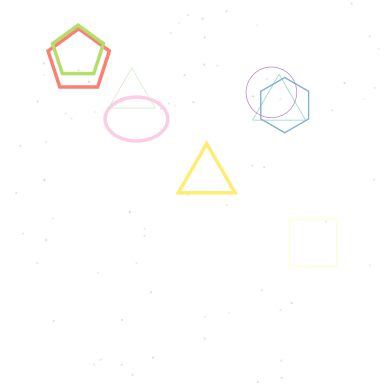[{"shape": "triangle", "thickness": 0.5, "radius": 0.4, "center": [0.725, 0.728]}, {"shape": "square", "thickness": 0.5, "radius": 0.3, "center": [0.811, 0.37]}, {"shape": "pentagon", "thickness": 2.5, "radius": 0.42, "center": [0.204, 0.842]}, {"shape": "hexagon", "thickness": 1, "radius": 0.36, "center": [0.739, 0.727]}, {"shape": "pentagon", "thickness": 2.5, "radius": 0.35, "center": [0.203, 0.865]}, {"shape": "oval", "thickness": 2.5, "radius": 0.41, "center": [0.354, 0.691]}, {"shape": "circle", "thickness": 0.5, "radius": 0.33, "center": [0.705, 0.76]}, {"shape": "triangle", "thickness": 0.5, "radius": 0.35, "center": [0.342, 0.754]}, {"shape": "triangle", "thickness": 2.5, "radius": 0.43, "center": [0.537, 0.542]}]